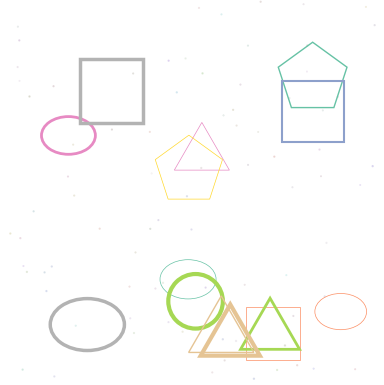[{"shape": "pentagon", "thickness": 1, "radius": 0.47, "center": [0.812, 0.796]}, {"shape": "oval", "thickness": 0.5, "radius": 0.36, "center": [0.488, 0.275]}, {"shape": "oval", "thickness": 0.5, "radius": 0.34, "center": [0.885, 0.191]}, {"shape": "square", "thickness": 0.5, "radius": 0.35, "center": [0.708, 0.134]}, {"shape": "square", "thickness": 1.5, "radius": 0.4, "center": [0.813, 0.711]}, {"shape": "triangle", "thickness": 0.5, "radius": 0.41, "center": [0.524, 0.599]}, {"shape": "oval", "thickness": 2, "radius": 0.35, "center": [0.178, 0.648]}, {"shape": "circle", "thickness": 3, "radius": 0.35, "center": [0.508, 0.217]}, {"shape": "triangle", "thickness": 2, "radius": 0.44, "center": [0.702, 0.137]}, {"shape": "pentagon", "thickness": 0.5, "radius": 0.46, "center": [0.491, 0.557]}, {"shape": "triangle", "thickness": 3, "radius": 0.44, "center": [0.598, 0.121]}, {"shape": "triangle", "thickness": 1, "radius": 0.49, "center": [0.575, 0.134]}, {"shape": "oval", "thickness": 2.5, "radius": 0.48, "center": [0.227, 0.157]}, {"shape": "square", "thickness": 2.5, "radius": 0.41, "center": [0.289, 0.764]}]